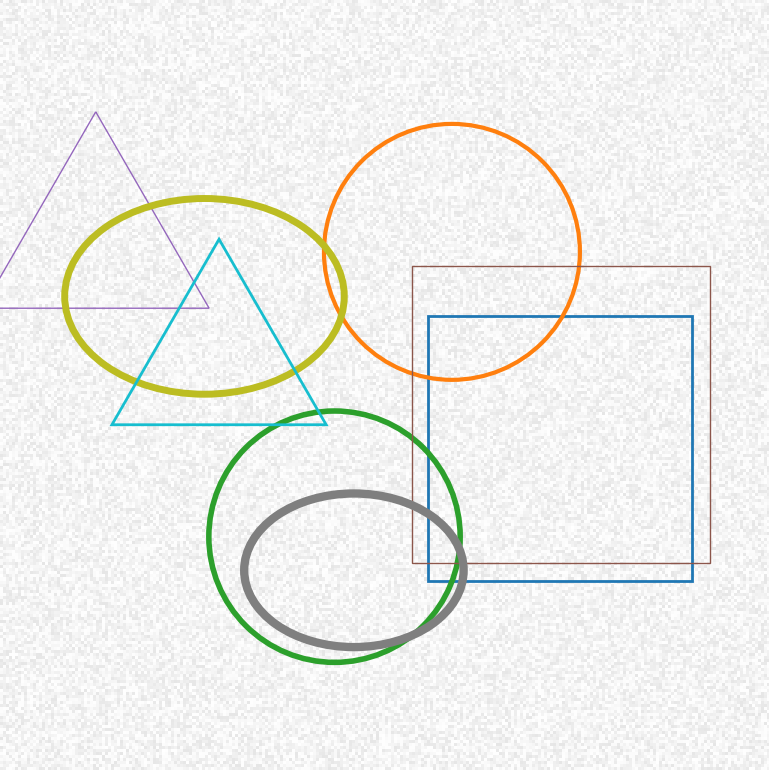[{"shape": "square", "thickness": 1, "radius": 0.86, "center": [0.727, 0.417]}, {"shape": "circle", "thickness": 1.5, "radius": 0.83, "center": [0.587, 0.673]}, {"shape": "circle", "thickness": 2, "radius": 0.82, "center": [0.434, 0.303]}, {"shape": "triangle", "thickness": 0.5, "radius": 0.85, "center": [0.124, 0.685]}, {"shape": "square", "thickness": 0.5, "radius": 0.97, "center": [0.728, 0.462]}, {"shape": "oval", "thickness": 3, "radius": 0.71, "center": [0.46, 0.259]}, {"shape": "oval", "thickness": 2.5, "radius": 0.91, "center": [0.266, 0.615]}, {"shape": "triangle", "thickness": 1, "radius": 0.8, "center": [0.284, 0.529]}]